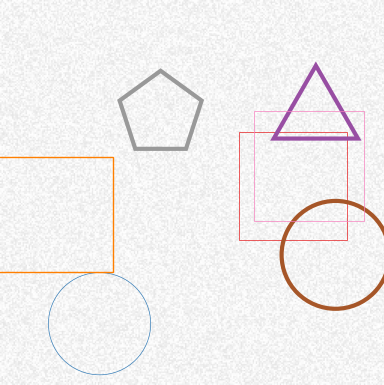[{"shape": "square", "thickness": 0.5, "radius": 0.7, "center": [0.762, 0.516]}, {"shape": "circle", "thickness": 0.5, "radius": 0.66, "center": [0.259, 0.159]}, {"shape": "triangle", "thickness": 3, "radius": 0.63, "center": [0.82, 0.703]}, {"shape": "square", "thickness": 1, "radius": 0.75, "center": [0.143, 0.443]}, {"shape": "circle", "thickness": 3, "radius": 0.7, "center": [0.872, 0.338]}, {"shape": "square", "thickness": 0.5, "radius": 0.72, "center": [0.803, 0.568]}, {"shape": "pentagon", "thickness": 3, "radius": 0.56, "center": [0.417, 0.704]}]